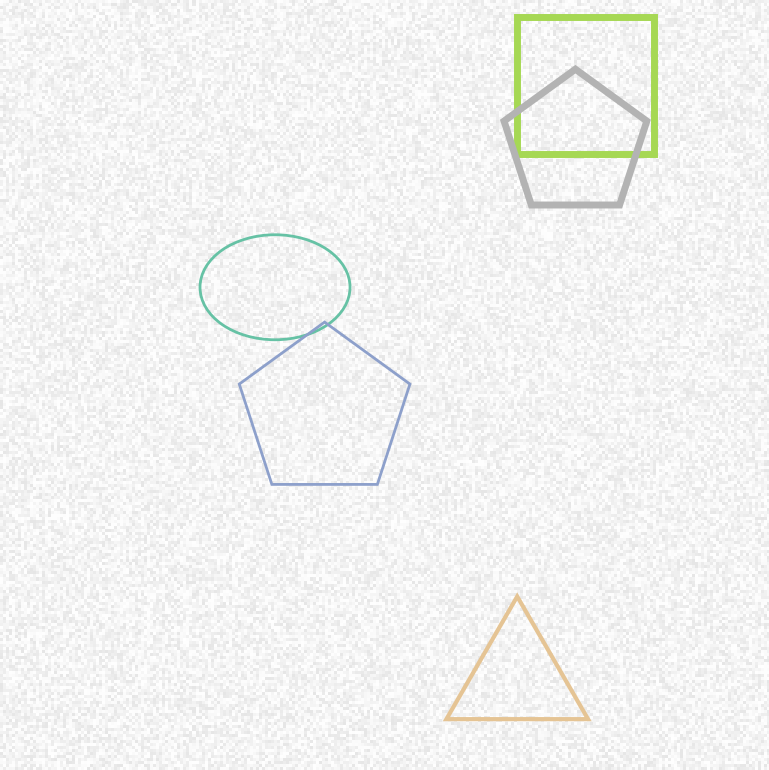[{"shape": "oval", "thickness": 1, "radius": 0.49, "center": [0.357, 0.627]}, {"shape": "pentagon", "thickness": 1, "radius": 0.58, "center": [0.422, 0.465]}, {"shape": "square", "thickness": 2.5, "radius": 0.44, "center": [0.761, 0.889]}, {"shape": "triangle", "thickness": 1.5, "radius": 0.53, "center": [0.672, 0.119]}, {"shape": "pentagon", "thickness": 2.5, "radius": 0.49, "center": [0.747, 0.813]}]